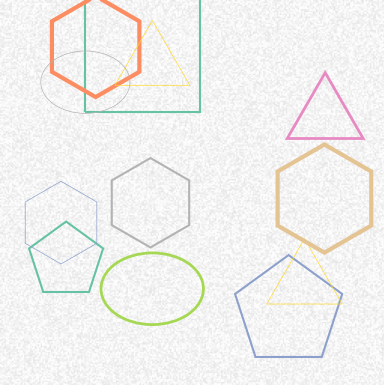[{"shape": "pentagon", "thickness": 1.5, "radius": 0.51, "center": [0.172, 0.323]}, {"shape": "square", "thickness": 1.5, "radius": 0.75, "center": [0.369, 0.859]}, {"shape": "hexagon", "thickness": 3, "radius": 0.66, "center": [0.248, 0.879]}, {"shape": "pentagon", "thickness": 1.5, "radius": 0.73, "center": [0.75, 0.191]}, {"shape": "hexagon", "thickness": 0.5, "radius": 0.54, "center": [0.158, 0.422]}, {"shape": "triangle", "thickness": 2, "radius": 0.57, "center": [0.845, 0.697]}, {"shape": "oval", "thickness": 2, "radius": 0.66, "center": [0.395, 0.25]}, {"shape": "triangle", "thickness": 0.5, "radius": 0.57, "center": [0.791, 0.267]}, {"shape": "triangle", "thickness": 0.5, "radius": 0.56, "center": [0.396, 0.835]}, {"shape": "hexagon", "thickness": 3, "radius": 0.7, "center": [0.843, 0.484]}, {"shape": "oval", "thickness": 0.5, "radius": 0.58, "center": [0.222, 0.787]}, {"shape": "hexagon", "thickness": 1.5, "radius": 0.58, "center": [0.391, 0.473]}]